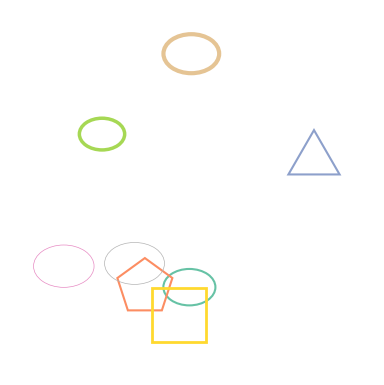[{"shape": "oval", "thickness": 1.5, "radius": 0.34, "center": [0.492, 0.254]}, {"shape": "pentagon", "thickness": 1.5, "radius": 0.38, "center": [0.376, 0.255]}, {"shape": "triangle", "thickness": 1.5, "radius": 0.38, "center": [0.816, 0.585]}, {"shape": "oval", "thickness": 0.5, "radius": 0.39, "center": [0.166, 0.309]}, {"shape": "oval", "thickness": 2.5, "radius": 0.29, "center": [0.265, 0.652]}, {"shape": "square", "thickness": 2, "radius": 0.35, "center": [0.465, 0.181]}, {"shape": "oval", "thickness": 3, "radius": 0.36, "center": [0.497, 0.861]}, {"shape": "oval", "thickness": 0.5, "radius": 0.39, "center": [0.349, 0.316]}]